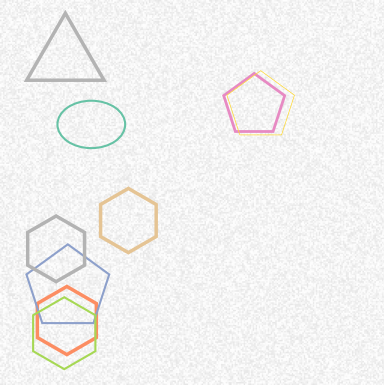[{"shape": "oval", "thickness": 1.5, "radius": 0.44, "center": [0.237, 0.677]}, {"shape": "hexagon", "thickness": 2.5, "radius": 0.44, "center": [0.174, 0.167]}, {"shape": "pentagon", "thickness": 1.5, "radius": 0.57, "center": [0.176, 0.252]}, {"shape": "pentagon", "thickness": 2, "radius": 0.42, "center": [0.66, 0.726]}, {"shape": "hexagon", "thickness": 1.5, "radius": 0.47, "center": [0.167, 0.135]}, {"shape": "pentagon", "thickness": 0.5, "radius": 0.46, "center": [0.677, 0.724]}, {"shape": "hexagon", "thickness": 2.5, "radius": 0.42, "center": [0.333, 0.427]}, {"shape": "triangle", "thickness": 2.5, "radius": 0.58, "center": [0.17, 0.85]}, {"shape": "hexagon", "thickness": 2.5, "radius": 0.43, "center": [0.146, 0.354]}]